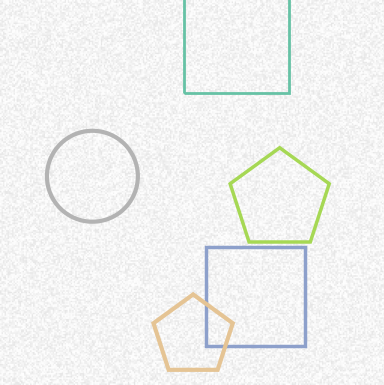[{"shape": "square", "thickness": 2, "radius": 0.68, "center": [0.615, 0.894]}, {"shape": "square", "thickness": 2.5, "radius": 0.64, "center": [0.664, 0.23]}, {"shape": "pentagon", "thickness": 2.5, "radius": 0.68, "center": [0.726, 0.481]}, {"shape": "pentagon", "thickness": 3, "radius": 0.54, "center": [0.502, 0.127]}, {"shape": "circle", "thickness": 3, "radius": 0.59, "center": [0.24, 0.542]}]